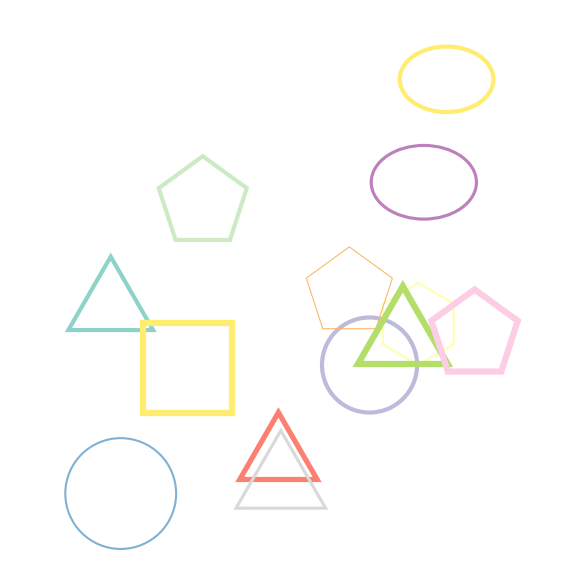[{"shape": "triangle", "thickness": 2, "radius": 0.42, "center": [0.192, 0.47]}, {"shape": "hexagon", "thickness": 1, "radius": 0.35, "center": [0.724, 0.438]}, {"shape": "circle", "thickness": 2, "radius": 0.41, "center": [0.64, 0.367]}, {"shape": "triangle", "thickness": 2.5, "radius": 0.39, "center": [0.482, 0.208]}, {"shape": "circle", "thickness": 1, "radius": 0.48, "center": [0.209, 0.144]}, {"shape": "pentagon", "thickness": 0.5, "radius": 0.39, "center": [0.605, 0.493]}, {"shape": "triangle", "thickness": 3, "radius": 0.45, "center": [0.698, 0.414]}, {"shape": "pentagon", "thickness": 3, "radius": 0.39, "center": [0.822, 0.419]}, {"shape": "triangle", "thickness": 1.5, "radius": 0.45, "center": [0.486, 0.164]}, {"shape": "oval", "thickness": 1.5, "radius": 0.46, "center": [0.734, 0.684]}, {"shape": "pentagon", "thickness": 2, "radius": 0.4, "center": [0.351, 0.649]}, {"shape": "square", "thickness": 3, "radius": 0.39, "center": [0.325, 0.362]}, {"shape": "oval", "thickness": 2, "radius": 0.41, "center": [0.773, 0.862]}]